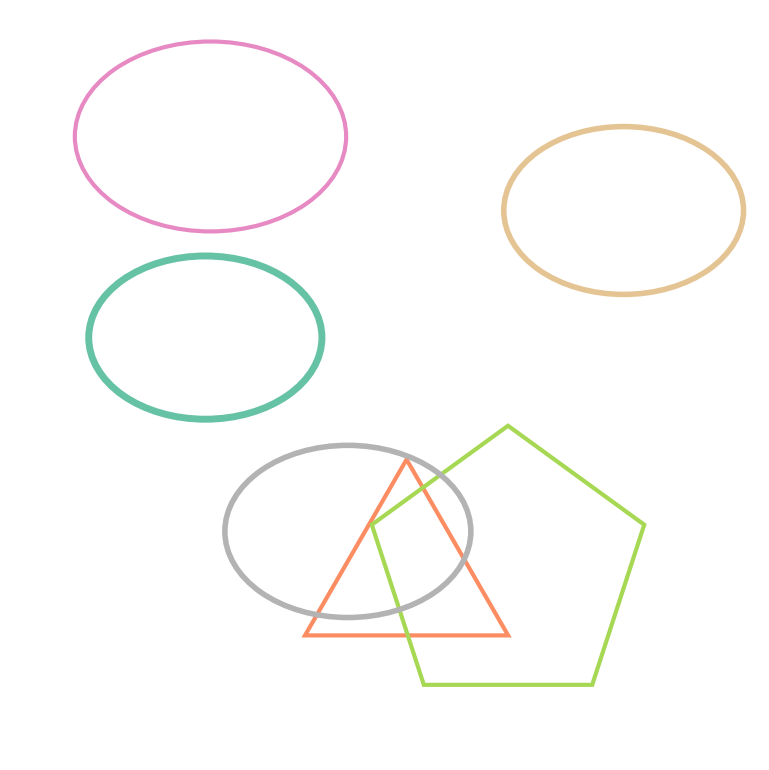[{"shape": "oval", "thickness": 2.5, "radius": 0.76, "center": [0.267, 0.562]}, {"shape": "triangle", "thickness": 1.5, "radius": 0.76, "center": [0.528, 0.251]}, {"shape": "oval", "thickness": 1.5, "radius": 0.88, "center": [0.273, 0.823]}, {"shape": "pentagon", "thickness": 1.5, "radius": 0.93, "center": [0.66, 0.261]}, {"shape": "oval", "thickness": 2, "radius": 0.78, "center": [0.81, 0.727]}, {"shape": "oval", "thickness": 2, "radius": 0.8, "center": [0.452, 0.31]}]